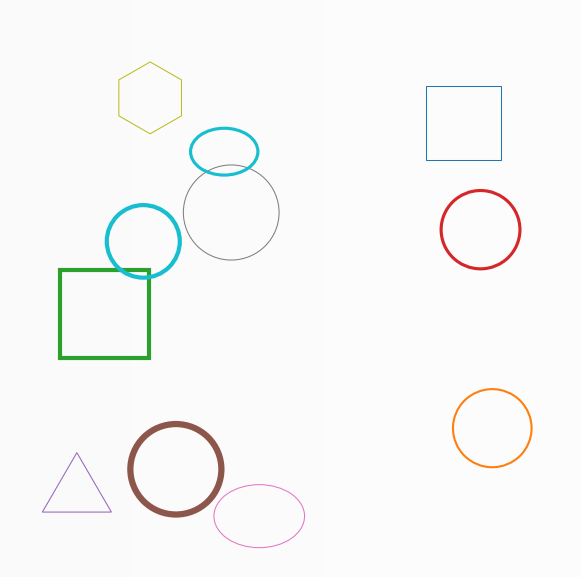[{"shape": "square", "thickness": 0.5, "radius": 0.32, "center": [0.797, 0.787]}, {"shape": "circle", "thickness": 1, "radius": 0.34, "center": [0.847, 0.258]}, {"shape": "square", "thickness": 2, "radius": 0.38, "center": [0.18, 0.456]}, {"shape": "circle", "thickness": 1.5, "radius": 0.34, "center": [0.827, 0.601]}, {"shape": "triangle", "thickness": 0.5, "radius": 0.34, "center": [0.132, 0.147]}, {"shape": "circle", "thickness": 3, "radius": 0.39, "center": [0.303, 0.187]}, {"shape": "oval", "thickness": 0.5, "radius": 0.39, "center": [0.446, 0.105]}, {"shape": "circle", "thickness": 0.5, "radius": 0.41, "center": [0.398, 0.631]}, {"shape": "hexagon", "thickness": 0.5, "radius": 0.31, "center": [0.258, 0.83]}, {"shape": "circle", "thickness": 2, "radius": 0.31, "center": [0.247, 0.581]}, {"shape": "oval", "thickness": 1.5, "radius": 0.29, "center": [0.386, 0.737]}]